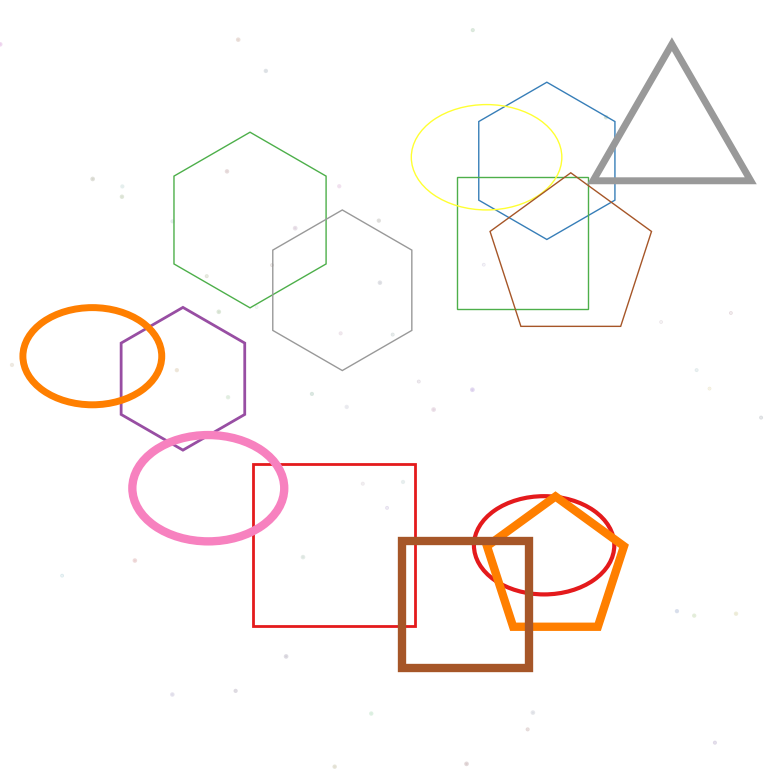[{"shape": "oval", "thickness": 1.5, "radius": 0.46, "center": [0.707, 0.292]}, {"shape": "square", "thickness": 1, "radius": 0.53, "center": [0.434, 0.292]}, {"shape": "hexagon", "thickness": 0.5, "radius": 0.51, "center": [0.71, 0.791]}, {"shape": "square", "thickness": 0.5, "radius": 0.43, "center": [0.679, 0.684]}, {"shape": "hexagon", "thickness": 0.5, "radius": 0.57, "center": [0.325, 0.714]}, {"shape": "hexagon", "thickness": 1, "radius": 0.46, "center": [0.238, 0.508]}, {"shape": "oval", "thickness": 2.5, "radius": 0.45, "center": [0.12, 0.537]}, {"shape": "pentagon", "thickness": 3, "radius": 0.47, "center": [0.721, 0.262]}, {"shape": "oval", "thickness": 0.5, "radius": 0.49, "center": [0.632, 0.796]}, {"shape": "pentagon", "thickness": 0.5, "radius": 0.55, "center": [0.741, 0.665]}, {"shape": "square", "thickness": 3, "radius": 0.41, "center": [0.604, 0.215]}, {"shape": "oval", "thickness": 3, "radius": 0.49, "center": [0.271, 0.366]}, {"shape": "hexagon", "thickness": 0.5, "radius": 0.52, "center": [0.445, 0.623]}, {"shape": "triangle", "thickness": 2.5, "radius": 0.59, "center": [0.873, 0.824]}]